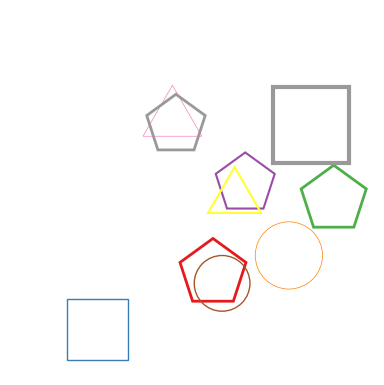[{"shape": "pentagon", "thickness": 2, "radius": 0.45, "center": [0.553, 0.29]}, {"shape": "square", "thickness": 1, "radius": 0.4, "center": [0.253, 0.144]}, {"shape": "pentagon", "thickness": 2, "radius": 0.44, "center": [0.867, 0.482]}, {"shape": "pentagon", "thickness": 1.5, "radius": 0.4, "center": [0.637, 0.523]}, {"shape": "circle", "thickness": 0.5, "radius": 0.44, "center": [0.75, 0.337]}, {"shape": "triangle", "thickness": 1.5, "radius": 0.4, "center": [0.609, 0.487]}, {"shape": "circle", "thickness": 1, "radius": 0.36, "center": [0.577, 0.264]}, {"shape": "triangle", "thickness": 0.5, "radius": 0.44, "center": [0.448, 0.69]}, {"shape": "square", "thickness": 3, "radius": 0.5, "center": [0.808, 0.675]}, {"shape": "pentagon", "thickness": 2, "radius": 0.4, "center": [0.457, 0.675]}]